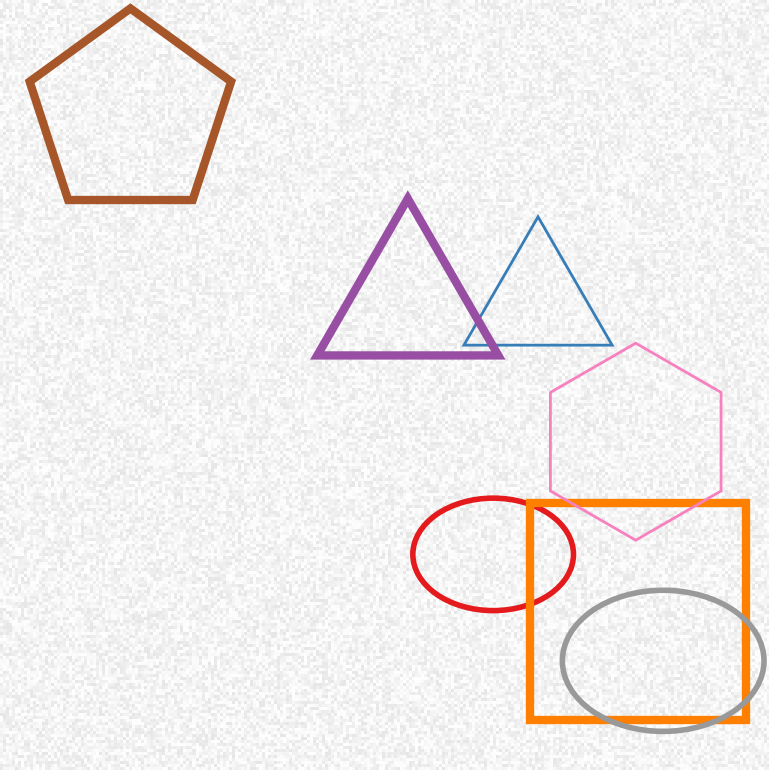[{"shape": "oval", "thickness": 2, "radius": 0.52, "center": [0.64, 0.28]}, {"shape": "triangle", "thickness": 1, "radius": 0.56, "center": [0.699, 0.607]}, {"shape": "triangle", "thickness": 3, "radius": 0.68, "center": [0.53, 0.606]}, {"shape": "square", "thickness": 3, "radius": 0.7, "center": [0.829, 0.206]}, {"shape": "pentagon", "thickness": 3, "radius": 0.69, "center": [0.169, 0.852]}, {"shape": "hexagon", "thickness": 1, "radius": 0.64, "center": [0.826, 0.426]}, {"shape": "oval", "thickness": 2, "radius": 0.65, "center": [0.861, 0.142]}]